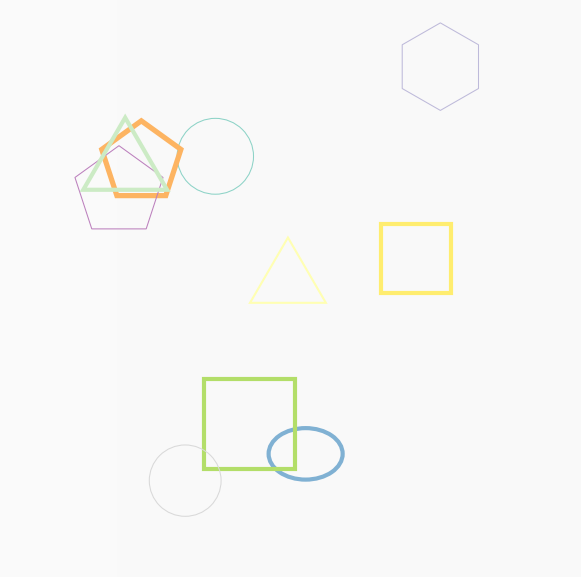[{"shape": "circle", "thickness": 0.5, "radius": 0.33, "center": [0.37, 0.729]}, {"shape": "triangle", "thickness": 1, "radius": 0.38, "center": [0.495, 0.512]}, {"shape": "hexagon", "thickness": 0.5, "radius": 0.38, "center": [0.758, 0.884]}, {"shape": "oval", "thickness": 2, "radius": 0.32, "center": [0.526, 0.213]}, {"shape": "pentagon", "thickness": 2.5, "radius": 0.36, "center": [0.243, 0.718]}, {"shape": "square", "thickness": 2, "radius": 0.39, "center": [0.429, 0.265]}, {"shape": "circle", "thickness": 0.5, "radius": 0.31, "center": [0.319, 0.167]}, {"shape": "pentagon", "thickness": 0.5, "radius": 0.4, "center": [0.205, 0.667]}, {"shape": "triangle", "thickness": 2, "radius": 0.42, "center": [0.215, 0.712]}, {"shape": "square", "thickness": 2, "radius": 0.3, "center": [0.716, 0.551]}]